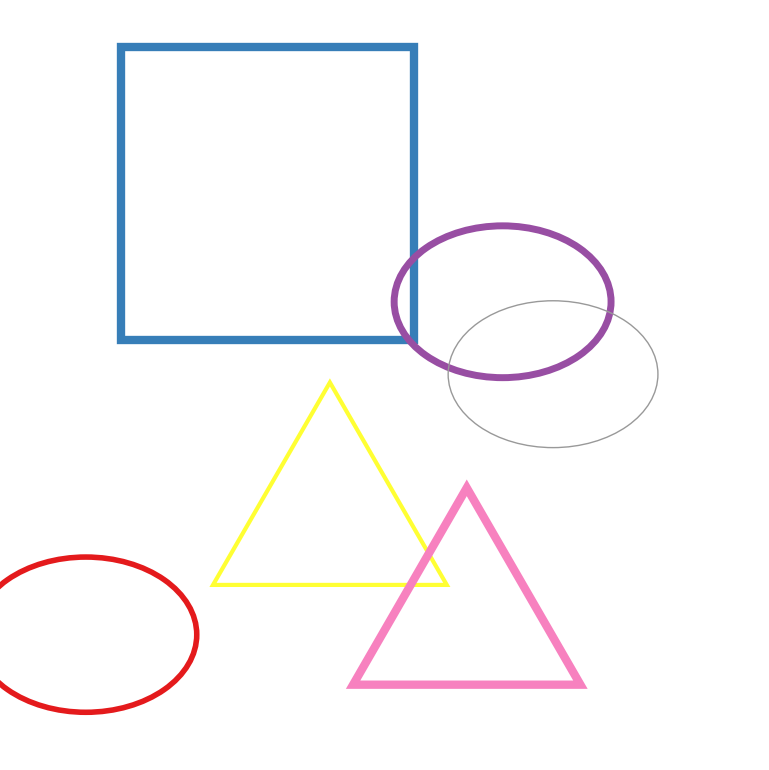[{"shape": "oval", "thickness": 2, "radius": 0.72, "center": [0.112, 0.176]}, {"shape": "square", "thickness": 3, "radius": 0.95, "center": [0.347, 0.749]}, {"shape": "oval", "thickness": 2.5, "radius": 0.7, "center": [0.653, 0.608]}, {"shape": "triangle", "thickness": 1.5, "radius": 0.88, "center": [0.428, 0.328]}, {"shape": "triangle", "thickness": 3, "radius": 0.85, "center": [0.606, 0.196]}, {"shape": "oval", "thickness": 0.5, "radius": 0.68, "center": [0.718, 0.514]}]